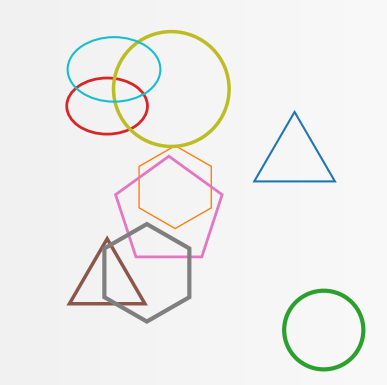[{"shape": "triangle", "thickness": 1.5, "radius": 0.6, "center": [0.76, 0.589]}, {"shape": "hexagon", "thickness": 1, "radius": 0.54, "center": [0.452, 0.514]}, {"shape": "circle", "thickness": 3, "radius": 0.51, "center": [0.836, 0.143]}, {"shape": "oval", "thickness": 2, "radius": 0.52, "center": [0.276, 0.724]}, {"shape": "triangle", "thickness": 2.5, "radius": 0.56, "center": [0.277, 0.267]}, {"shape": "pentagon", "thickness": 2, "radius": 0.72, "center": [0.436, 0.45]}, {"shape": "hexagon", "thickness": 3, "radius": 0.63, "center": [0.379, 0.291]}, {"shape": "circle", "thickness": 2.5, "radius": 0.75, "center": [0.442, 0.769]}, {"shape": "oval", "thickness": 1.5, "radius": 0.6, "center": [0.294, 0.82]}]